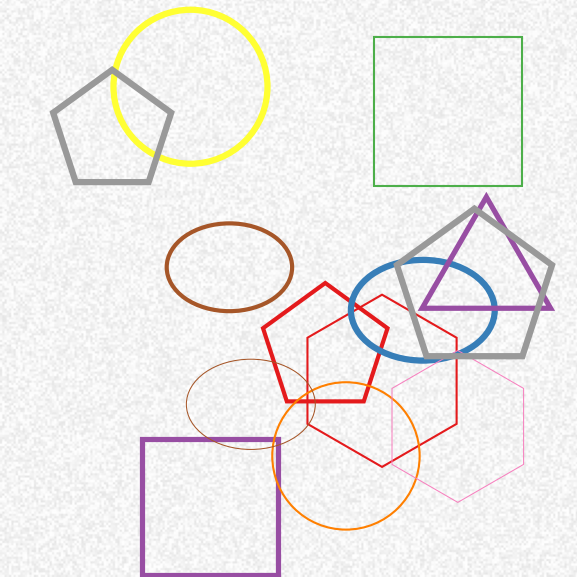[{"shape": "pentagon", "thickness": 2, "radius": 0.57, "center": [0.563, 0.396]}, {"shape": "hexagon", "thickness": 1, "radius": 0.75, "center": [0.662, 0.34]}, {"shape": "oval", "thickness": 3, "radius": 0.62, "center": [0.732, 0.462]}, {"shape": "square", "thickness": 1, "radius": 0.64, "center": [0.776, 0.806]}, {"shape": "square", "thickness": 2.5, "radius": 0.59, "center": [0.364, 0.121]}, {"shape": "triangle", "thickness": 2.5, "radius": 0.64, "center": [0.842, 0.53]}, {"shape": "circle", "thickness": 1, "radius": 0.64, "center": [0.599, 0.21]}, {"shape": "circle", "thickness": 3, "radius": 0.67, "center": [0.33, 0.849]}, {"shape": "oval", "thickness": 0.5, "radius": 0.56, "center": [0.434, 0.299]}, {"shape": "oval", "thickness": 2, "radius": 0.54, "center": [0.397, 0.536]}, {"shape": "hexagon", "thickness": 0.5, "radius": 0.66, "center": [0.793, 0.261]}, {"shape": "pentagon", "thickness": 3, "radius": 0.71, "center": [0.822, 0.497]}, {"shape": "pentagon", "thickness": 3, "radius": 0.54, "center": [0.194, 0.771]}]